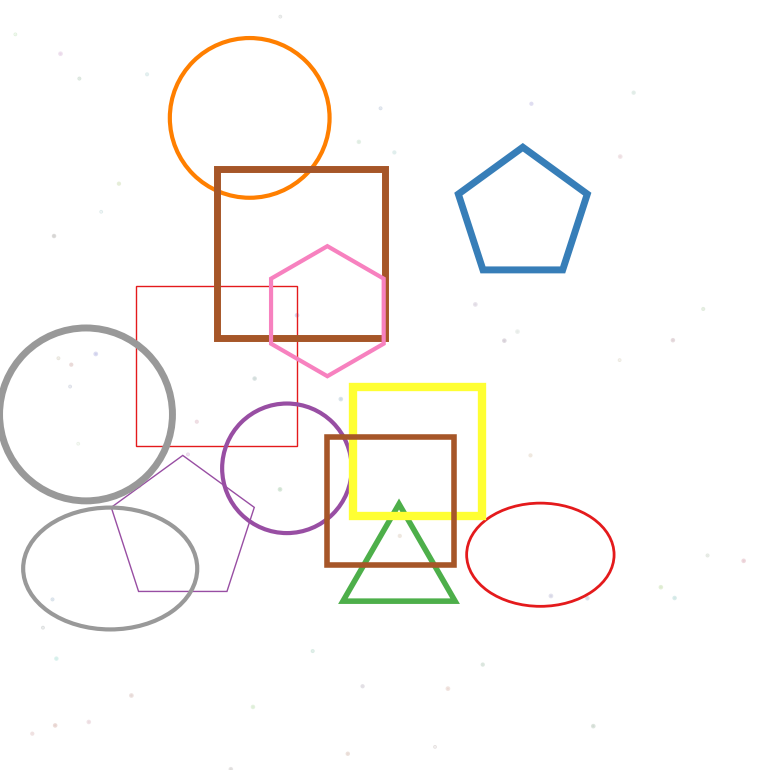[{"shape": "square", "thickness": 0.5, "radius": 0.52, "center": [0.281, 0.525]}, {"shape": "oval", "thickness": 1, "radius": 0.48, "center": [0.702, 0.28]}, {"shape": "pentagon", "thickness": 2.5, "radius": 0.44, "center": [0.679, 0.721]}, {"shape": "triangle", "thickness": 2, "radius": 0.42, "center": [0.518, 0.261]}, {"shape": "circle", "thickness": 1.5, "radius": 0.42, "center": [0.373, 0.392]}, {"shape": "pentagon", "thickness": 0.5, "radius": 0.49, "center": [0.237, 0.311]}, {"shape": "circle", "thickness": 1.5, "radius": 0.52, "center": [0.324, 0.847]}, {"shape": "square", "thickness": 3, "radius": 0.42, "center": [0.543, 0.413]}, {"shape": "square", "thickness": 2.5, "radius": 0.55, "center": [0.391, 0.671]}, {"shape": "square", "thickness": 2, "radius": 0.41, "center": [0.507, 0.349]}, {"shape": "hexagon", "thickness": 1.5, "radius": 0.42, "center": [0.425, 0.596]}, {"shape": "oval", "thickness": 1.5, "radius": 0.57, "center": [0.143, 0.262]}, {"shape": "circle", "thickness": 2.5, "radius": 0.56, "center": [0.112, 0.462]}]